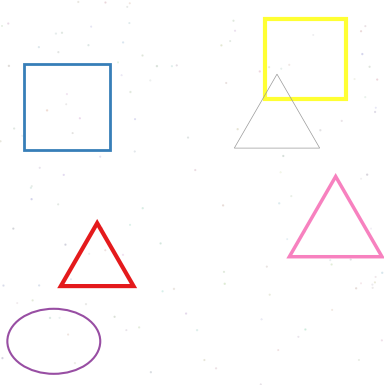[{"shape": "triangle", "thickness": 3, "radius": 0.55, "center": [0.252, 0.311]}, {"shape": "square", "thickness": 2, "radius": 0.56, "center": [0.174, 0.722]}, {"shape": "oval", "thickness": 1.5, "radius": 0.6, "center": [0.14, 0.113]}, {"shape": "square", "thickness": 3, "radius": 0.52, "center": [0.793, 0.847]}, {"shape": "triangle", "thickness": 2.5, "radius": 0.69, "center": [0.872, 0.403]}, {"shape": "triangle", "thickness": 0.5, "radius": 0.64, "center": [0.719, 0.679]}]